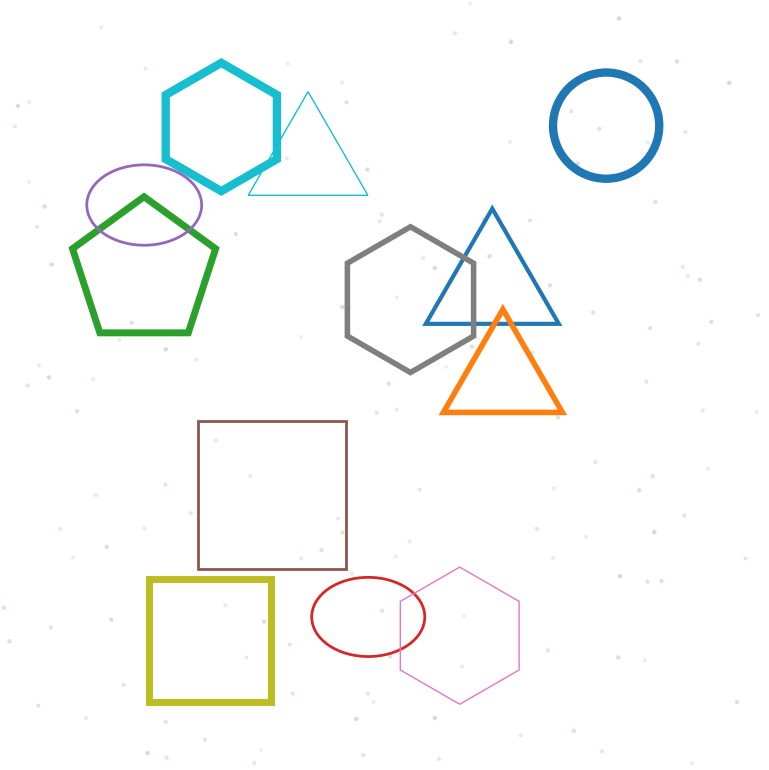[{"shape": "circle", "thickness": 3, "radius": 0.34, "center": [0.787, 0.837]}, {"shape": "triangle", "thickness": 1.5, "radius": 0.5, "center": [0.639, 0.629]}, {"shape": "triangle", "thickness": 2, "radius": 0.45, "center": [0.653, 0.509]}, {"shape": "pentagon", "thickness": 2.5, "radius": 0.49, "center": [0.187, 0.647]}, {"shape": "oval", "thickness": 1, "radius": 0.37, "center": [0.478, 0.199]}, {"shape": "oval", "thickness": 1, "radius": 0.37, "center": [0.187, 0.734]}, {"shape": "square", "thickness": 1, "radius": 0.48, "center": [0.353, 0.357]}, {"shape": "hexagon", "thickness": 0.5, "radius": 0.45, "center": [0.597, 0.174]}, {"shape": "hexagon", "thickness": 2, "radius": 0.47, "center": [0.533, 0.611]}, {"shape": "square", "thickness": 2.5, "radius": 0.4, "center": [0.273, 0.168]}, {"shape": "hexagon", "thickness": 3, "radius": 0.42, "center": [0.287, 0.835]}, {"shape": "triangle", "thickness": 0.5, "radius": 0.45, "center": [0.4, 0.791]}]